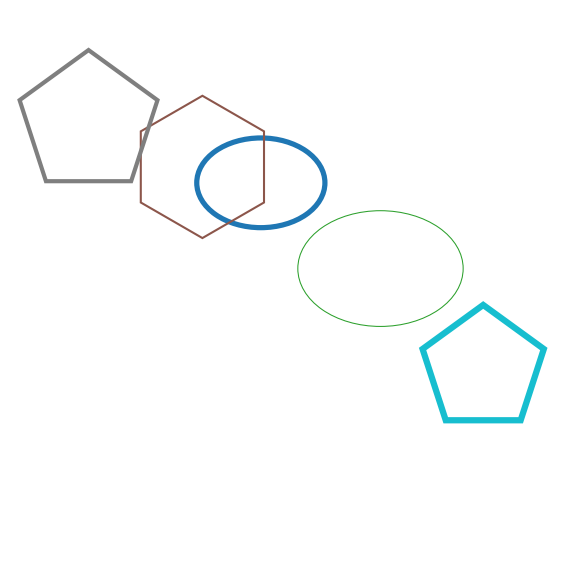[{"shape": "oval", "thickness": 2.5, "radius": 0.55, "center": [0.452, 0.683]}, {"shape": "oval", "thickness": 0.5, "radius": 0.72, "center": [0.659, 0.534]}, {"shape": "hexagon", "thickness": 1, "radius": 0.62, "center": [0.35, 0.71]}, {"shape": "pentagon", "thickness": 2, "radius": 0.63, "center": [0.153, 0.787]}, {"shape": "pentagon", "thickness": 3, "radius": 0.55, "center": [0.837, 0.361]}]